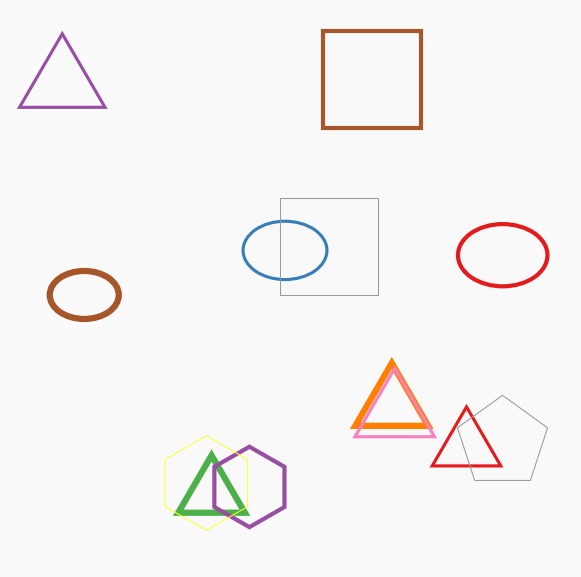[{"shape": "oval", "thickness": 2, "radius": 0.38, "center": [0.865, 0.557]}, {"shape": "triangle", "thickness": 1.5, "radius": 0.34, "center": [0.803, 0.226]}, {"shape": "oval", "thickness": 1.5, "radius": 0.36, "center": [0.49, 0.566]}, {"shape": "triangle", "thickness": 3, "radius": 0.33, "center": [0.364, 0.144]}, {"shape": "hexagon", "thickness": 2, "radius": 0.35, "center": [0.429, 0.156]}, {"shape": "triangle", "thickness": 1.5, "radius": 0.42, "center": [0.107, 0.856]}, {"shape": "triangle", "thickness": 3, "radius": 0.36, "center": [0.674, 0.298]}, {"shape": "hexagon", "thickness": 0.5, "radius": 0.41, "center": [0.355, 0.163]}, {"shape": "oval", "thickness": 3, "radius": 0.3, "center": [0.145, 0.488]}, {"shape": "square", "thickness": 2, "radius": 0.42, "center": [0.64, 0.861]}, {"shape": "triangle", "thickness": 1.5, "radius": 0.39, "center": [0.679, 0.282]}, {"shape": "square", "thickness": 0.5, "radius": 0.42, "center": [0.566, 0.572]}, {"shape": "pentagon", "thickness": 0.5, "radius": 0.41, "center": [0.865, 0.233]}]